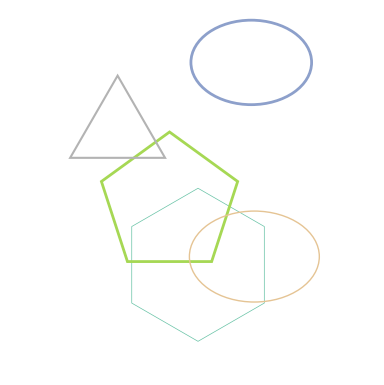[{"shape": "hexagon", "thickness": 0.5, "radius": 0.99, "center": [0.514, 0.312]}, {"shape": "oval", "thickness": 2, "radius": 0.78, "center": [0.653, 0.838]}, {"shape": "pentagon", "thickness": 2, "radius": 0.93, "center": [0.44, 0.471]}, {"shape": "oval", "thickness": 1, "radius": 0.84, "center": [0.661, 0.334]}, {"shape": "triangle", "thickness": 1.5, "radius": 0.71, "center": [0.305, 0.661]}]